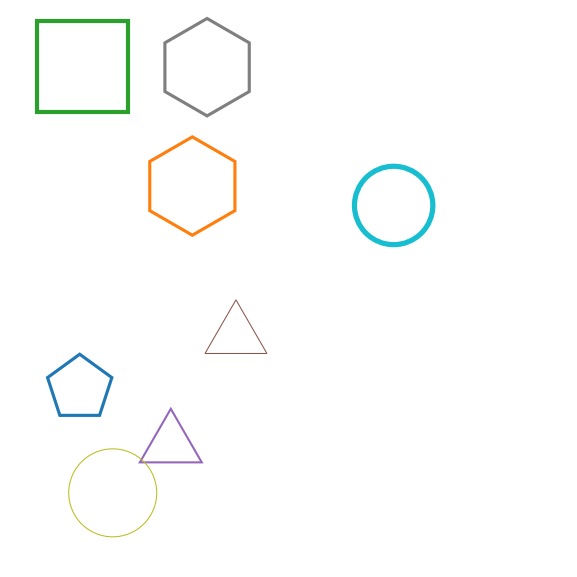[{"shape": "pentagon", "thickness": 1.5, "radius": 0.29, "center": [0.138, 0.327]}, {"shape": "hexagon", "thickness": 1.5, "radius": 0.43, "center": [0.333, 0.677]}, {"shape": "square", "thickness": 2, "radius": 0.39, "center": [0.142, 0.884]}, {"shape": "triangle", "thickness": 1, "radius": 0.31, "center": [0.296, 0.229]}, {"shape": "triangle", "thickness": 0.5, "radius": 0.31, "center": [0.409, 0.418]}, {"shape": "hexagon", "thickness": 1.5, "radius": 0.42, "center": [0.359, 0.883]}, {"shape": "circle", "thickness": 0.5, "radius": 0.38, "center": [0.195, 0.146]}, {"shape": "circle", "thickness": 2.5, "radius": 0.34, "center": [0.682, 0.643]}]